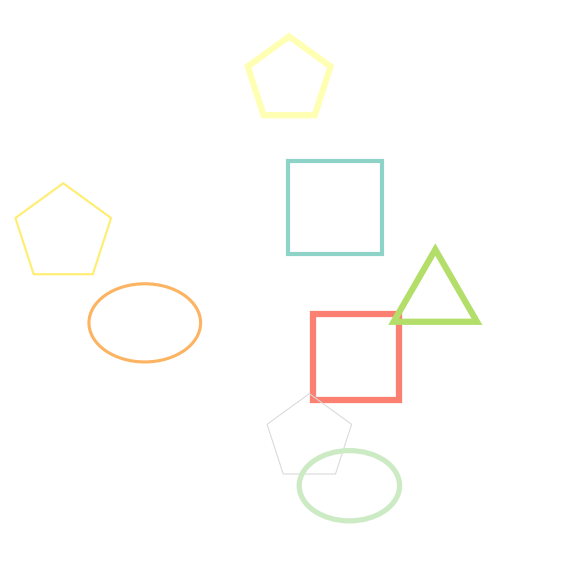[{"shape": "square", "thickness": 2, "radius": 0.4, "center": [0.58, 0.64]}, {"shape": "pentagon", "thickness": 3, "radius": 0.38, "center": [0.501, 0.861]}, {"shape": "square", "thickness": 3, "radius": 0.37, "center": [0.616, 0.382]}, {"shape": "oval", "thickness": 1.5, "radius": 0.48, "center": [0.251, 0.44]}, {"shape": "triangle", "thickness": 3, "radius": 0.42, "center": [0.754, 0.484]}, {"shape": "pentagon", "thickness": 0.5, "radius": 0.38, "center": [0.536, 0.241]}, {"shape": "oval", "thickness": 2.5, "radius": 0.43, "center": [0.605, 0.158]}, {"shape": "pentagon", "thickness": 1, "radius": 0.44, "center": [0.11, 0.595]}]